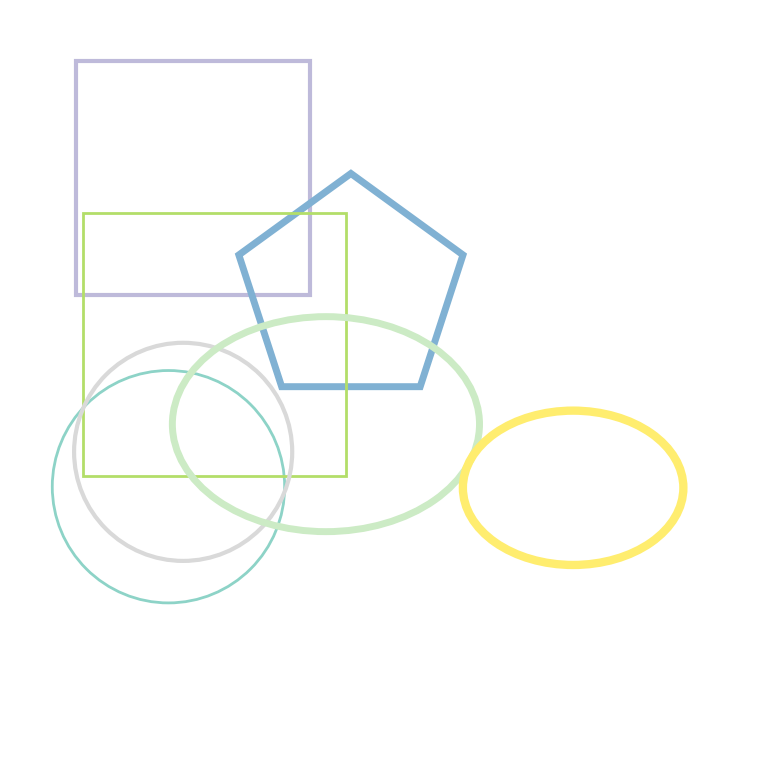[{"shape": "circle", "thickness": 1, "radius": 0.75, "center": [0.219, 0.368]}, {"shape": "square", "thickness": 1.5, "radius": 0.76, "center": [0.251, 0.768]}, {"shape": "pentagon", "thickness": 2.5, "radius": 0.77, "center": [0.456, 0.622]}, {"shape": "square", "thickness": 1, "radius": 0.85, "center": [0.279, 0.552]}, {"shape": "circle", "thickness": 1.5, "radius": 0.71, "center": [0.238, 0.413]}, {"shape": "oval", "thickness": 2.5, "radius": 1.0, "center": [0.423, 0.449]}, {"shape": "oval", "thickness": 3, "radius": 0.72, "center": [0.744, 0.366]}]